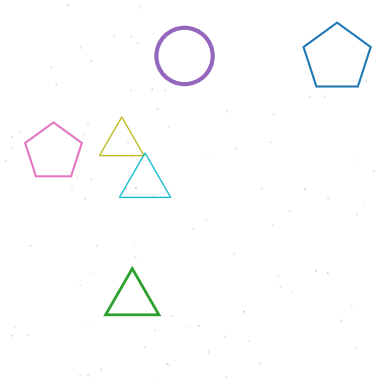[{"shape": "pentagon", "thickness": 1.5, "radius": 0.46, "center": [0.876, 0.85]}, {"shape": "triangle", "thickness": 2, "radius": 0.4, "center": [0.344, 0.222]}, {"shape": "circle", "thickness": 3, "radius": 0.37, "center": [0.479, 0.855]}, {"shape": "pentagon", "thickness": 1.5, "radius": 0.39, "center": [0.139, 0.605]}, {"shape": "triangle", "thickness": 1, "radius": 0.33, "center": [0.316, 0.629]}, {"shape": "triangle", "thickness": 1, "radius": 0.38, "center": [0.377, 0.526]}]